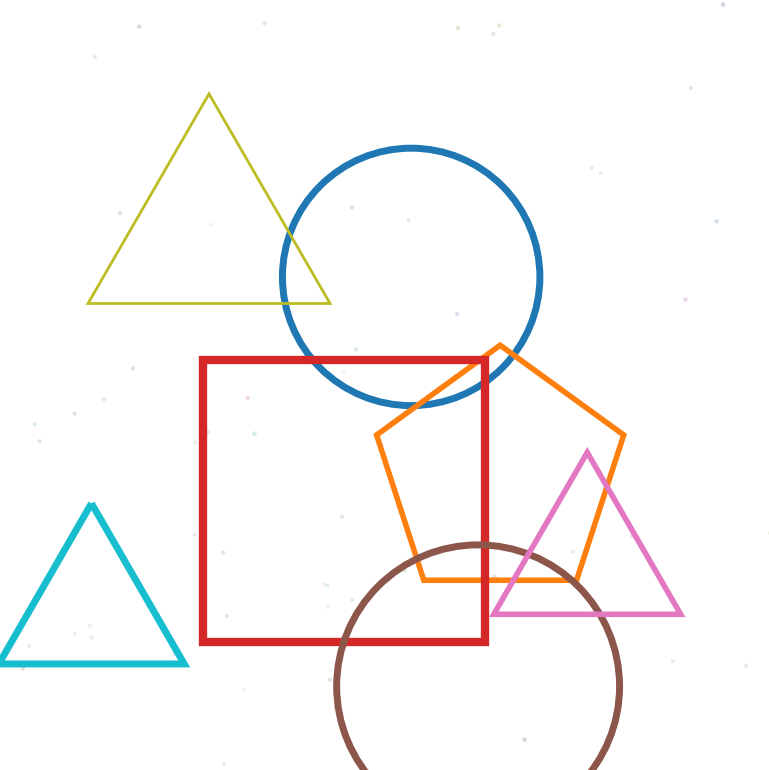[{"shape": "circle", "thickness": 2.5, "radius": 0.84, "center": [0.534, 0.64]}, {"shape": "pentagon", "thickness": 2, "radius": 0.84, "center": [0.65, 0.383]}, {"shape": "square", "thickness": 3, "radius": 0.92, "center": [0.447, 0.35]}, {"shape": "circle", "thickness": 2.5, "radius": 0.92, "center": [0.621, 0.109]}, {"shape": "triangle", "thickness": 2, "radius": 0.7, "center": [0.763, 0.272]}, {"shape": "triangle", "thickness": 1, "radius": 0.91, "center": [0.271, 0.697]}, {"shape": "triangle", "thickness": 2.5, "radius": 0.7, "center": [0.119, 0.207]}]